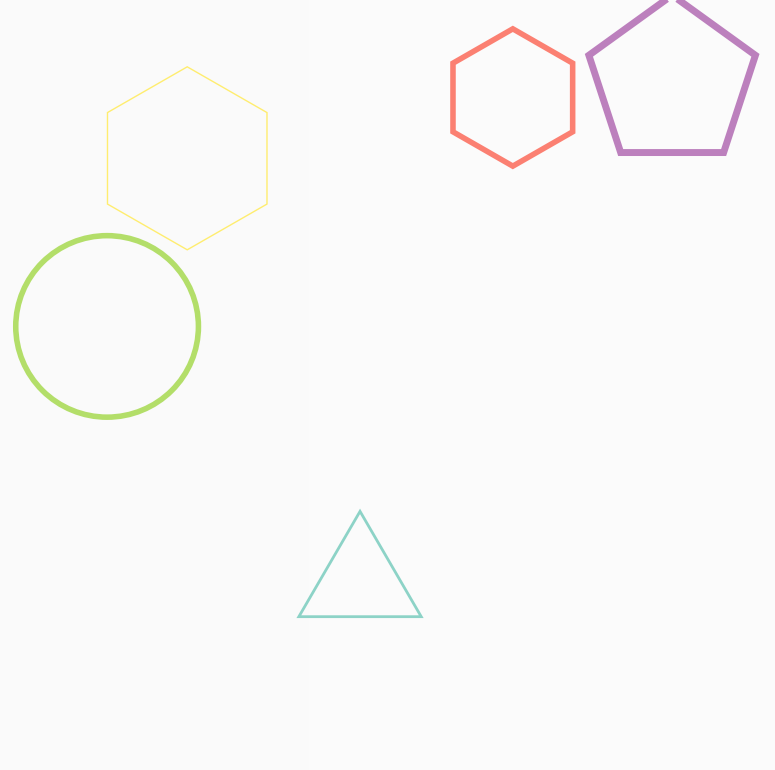[{"shape": "triangle", "thickness": 1, "radius": 0.46, "center": [0.465, 0.245]}, {"shape": "hexagon", "thickness": 2, "radius": 0.45, "center": [0.662, 0.873]}, {"shape": "circle", "thickness": 2, "radius": 0.59, "center": [0.138, 0.576]}, {"shape": "pentagon", "thickness": 2.5, "radius": 0.56, "center": [0.867, 0.893]}, {"shape": "hexagon", "thickness": 0.5, "radius": 0.59, "center": [0.242, 0.794]}]